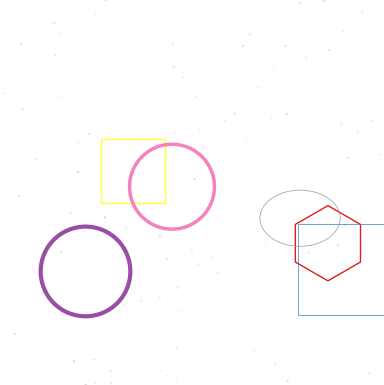[{"shape": "hexagon", "thickness": 1, "radius": 0.49, "center": [0.852, 0.368]}, {"shape": "square", "thickness": 0.5, "radius": 0.59, "center": [0.893, 0.3]}, {"shape": "circle", "thickness": 3, "radius": 0.58, "center": [0.222, 0.295]}, {"shape": "square", "thickness": 1, "radius": 0.42, "center": [0.346, 0.556]}, {"shape": "circle", "thickness": 2.5, "radius": 0.55, "center": [0.447, 0.515]}, {"shape": "oval", "thickness": 0.5, "radius": 0.52, "center": [0.779, 0.433]}]